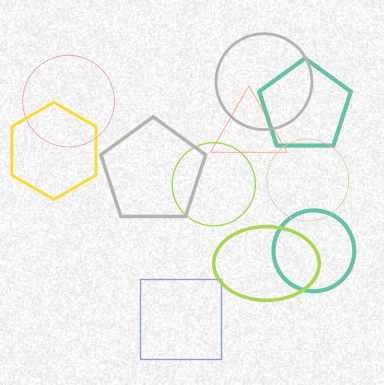[{"shape": "pentagon", "thickness": 3, "radius": 0.63, "center": [0.792, 0.723]}, {"shape": "circle", "thickness": 3, "radius": 0.52, "center": [0.815, 0.348]}, {"shape": "triangle", "thickness": 0.5, "radius": 0.57, "center": [0.646, 0.662]}, {"shape": "square", "thickness": 1, "radius": 0.53, "center": [0.468, 0.172]}, {"shape": "circle", "thickness": 0.5, "radius": 0.6, "center": [0.178, 0.737]}, {"shape": "circle", "thickness": 1, "radius": 0.54, "center": [0.555, 0.521]}, {"shape": "oval", "thickness": 2.5, "radius": 0.69, "center": [0.692, 0.316]}, {"shape": "hexagon", "thickness": 2, "radius": 0.63, "center": [0.14, 0.608]}, {"shape": "circle", "thickness": 0.5, "radius": 0.53, "center": [0.799, 0.532]}, {"shape": "pentagon", "thickness": 2.5, "radius": 0.72, "center": [0.398, 0.554]}, {"shape": "circle", "thickness": 2, "radius": 0.62, "center": [0.686, 0.788]}]